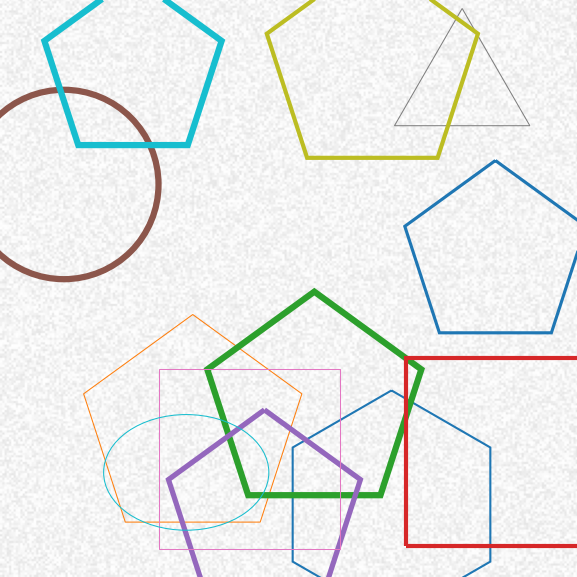[{"shape": "pentagon", "thickness": 1.5, "radius": 0.82, "center": [0.858, 0.556]}, {"shape": "hexagon", "thickness": 1, "radius": 0.99, "center": [0.678, 0.125]}, {"shape": "pentagon", "thickness": 0.5, "radius": 0.99, "center": [0.334, 0.256]}, {"shape": "pentagon", "thickness": 3, "radius": 0.97, "center": [0.544, 0.299]}, {"shape": "square", "thickness": 2, "radius": 0.81, "center": [0.866, 0.216]}, {"shape": "pentagon", "thickness": 2.5, "radius": 0.87, "center": [0.458, 0.115]}, {"shape": "circle", "thickness": 3, "radius": 0.82, "center": [0.11, 0.68]}, {"shape": "square", "thickness": 0.5, "radius": 0.78, "center": [0.432, 0.204]}, {"shape": "triangle", "thickness": 0.5, "radius": 0.68, "center": [0.8, 0.849]}, {"shape": "pentagon", "thickness": 2, "radius": 0.96, "center": [0.645, 0.881]}, {"shape": "pentagon", "thickness": 3, "radius": 0.81, "center": [0.23, 0.878]}, {"shape": "oval", "thickness": 0.5, "radius": 0.72, "center": [0.322, 0.181]}]